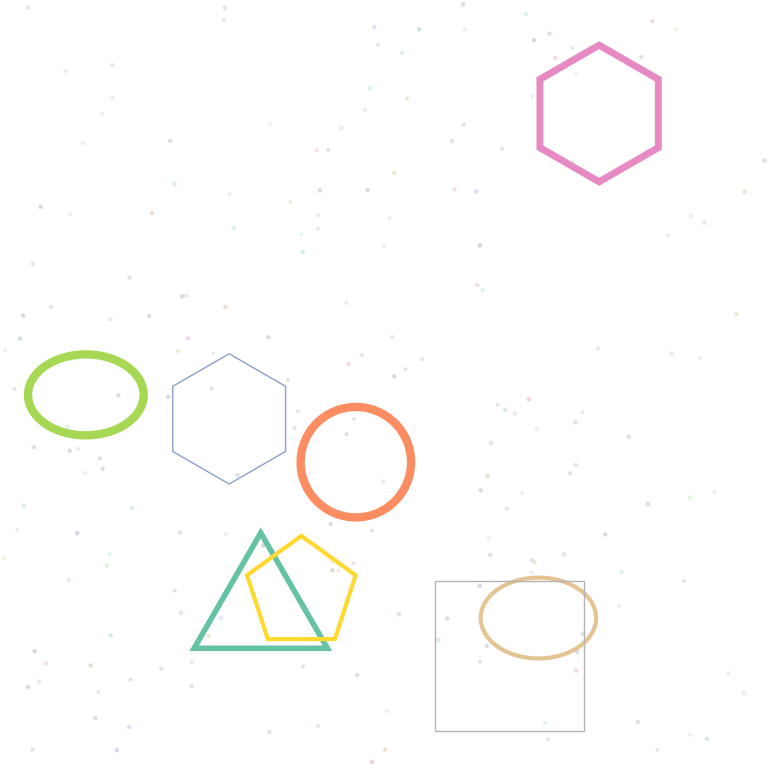[{"shape": "triangle", "thickness": 2, "radius": 0.5, "center": [0.339, 0.208]}, {"shape": "circle", "thickness": 3, "radius": 0.36, "center": [0.462, 0.4]}, {"shape": "hexagon", "thickness": 0.5, "radius": 0.42, "center": [0.298, 0.456]}, {"shape": "hexagon", "thickness": 2.5, "radius": 0.44, "center": [0.778, 0.853]}, {"shape": "oval", "thickness": 3, "radius": 0.38, "center": [0.111, 0.487]}, {"shape": "pentagon", "thickness": 1.5, "radius": 0.37, "center": [0.391, 0.23]}, {"shape": "oval", "thickness": 1.5, "radius": 0.37, "center": [0.699, 0.197]}, {"shape": "square", "thickness": 0.5, "radius": 0.49, "center": [0.662, 0.148]}]